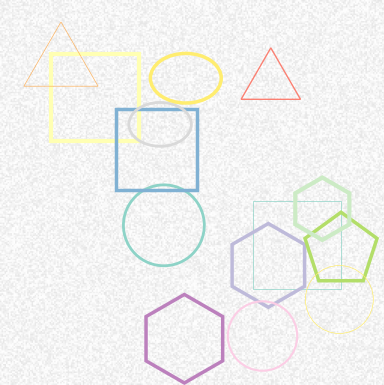[{"shape": "circle", "thickness": 2, "radius": 0.53, "center": [0.426, 0.415]}, {"shape": "square", "thickness": 0.5, "radius": 0.57, "center": [0.771, 0.364]}, {"shape": "square", "thickness": 3, "radius": 0.57, "center": [0.246, 0.747]}, {"shape": "hexagon", "thickness": 2.5, "radius": 0.54, "center": [0.697, 0.311]}, {"shape": "triangle", "thickness": 1, "radius": 0.45, "center": [0.703, 0.787]}, {"shape": "square", "thickness": 2.5, "radius": 0.53, "center": [0.407, 0.612]}, {"shape": "triangle", "thickness": 0.5, "radius": 0.56, "center": [0.158, 0.832]}, {"shape": "pentagon", "thickness": 2.5, "radius": 0.49, "center": [0.886, 0.35]}, {"shape": "circle", "thickness": 1.5, "radius": 0.45, "center": [0.682, 0.127]}, {"shape": "oval", "thickness": 2, "radius": 0.41, "center": [0.416, 0.677]}, {"shape": "hexagon", "thickness": 2.5, "radius": 0.57, "center": [0.479, 0.12]}, {"shape": "hexagon", "thickness": 3, "radius": 0.41, "center": [0.837, 0.458]}, {"shape": "circle", "thickness": 0.5, "radius": 0.44, "center": [0.881, 0.222]}, {"shape": "oval", "thickness": 2.5, "radius": 0.46, "center": [0.483, 0.797]}]